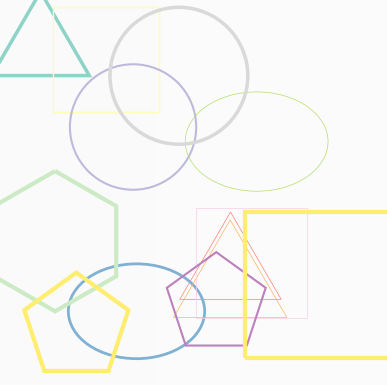[{"shape": "triangle", "thickness": 2.5, "radius": 0.73, "center": [0.105, 0.876]}, {"shape": "square", "thickness": 1, "radius": 0.68, "center": [0.273, 0.845]}, {"shape": "circle", "thickness": 1.5, "radius": 0.81, "center": [0.343, 0.67]}, {"shape": "triangle", "thickness": 0.5, "radius": 0.76, "center": [0.595, 0.298]}, {"shape": "oval", "thickness": 2, "radius": 0.88, "center": [0.352, 0.192]}, {"shape": "triangle", "thickness": 0.5, "radius": 0.84, "center": [0.594, 0.26]}, {"shape": "oval", "thickness": 0.5, "radius": 0.92, "center": [0.662, 0.632]}, {"shape": "square", "thickness": 0.5, "radius": 0.72, "center": [0.649, 0.317]}, {"shape": "circle", "thickness": 2.5, "radius": 0.89, "center": [0.462, 0.803]}, {"shape": "pentagon", "thickness": 1.5, "radius": 0.67, "center": [0.558, 0.211]}, {"shape": "hexagon", "thickness": 3, "radius": 0.91, "center": [0.142, 0.374]}, {"shape": "pentagon", "thickness": 3, "radius": 0.71, "center": [0.197, 0.151]}, {"shape": "square", "thickness": 3, "radius": 0.95, "center": [0.823, 0.259]}]